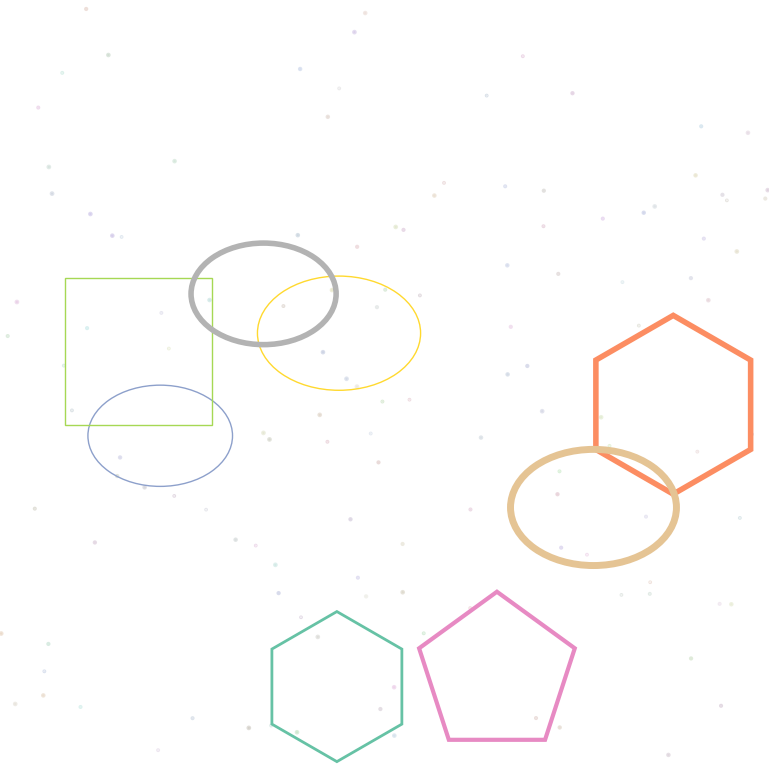[{"shape": "hexagon", "thickness": 1, "radius": 0.49, "center": [0.438, 0.108]}, {"shape": "hexagon", "thickness": 2, "radius": 0.58, "center": [0.874, 0.474]}, {"shape": "oval", "thickness": 0.5, "radius": 0.47, "center": [0.208, 0.434]}, {"shape": "pentagon", "thickness": 1.5, "radius": 0.53, "center": [0.645, 0.125]}, {"shape": "square", "thickness": 0.5, "radius": 0.48, "center": [0.18, 0.543]}, {"shape": "oval", "thickness": 0.5, "radius": 0.53, "center": [0.44, 0.567]}, {"shape": "oval", "thickness": 2.5, "radius": 0.54, "center": [0.771, 0.341]}, {"shape": "oval", "thickness": 2, "radius": 0.47, "center": [0.342, 0.618]}]